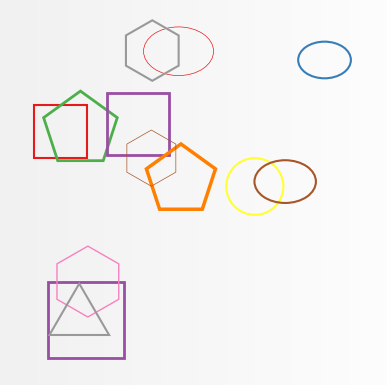[{"shape": "square", "thickness": 1.5, "radius": 0.34, "center": [0.157, 0.657]}, {"shape": "oval", "thickness": 0.5, "radius": 0.45, "center": [0.461, 0.867]}, {"shape": "oval", "thickness": 1.5, "radius": 0.34, "center": [0.838, 0.844]}, {"shape": "pentagon", "thickness": 2, "radius": 0.5, "center": [0.208, 0.664]}, {"shape": "square", "thickness": 2, "radius": 0.4, "center": [0.356, 0.678]}, {"shape": "square", "thickness": 2, "radius": 0.49, "center": [0.223, 0.169]}, {"shape": "pentagon", "thickness": 2.5, "radius": 0.47, "center": [0.467, 0.532]}, {"shape": "circle", "thickness": 1.5, "radius": 0.37, "center": [0.658, 0.516]}, {"shape": "hexagon", "thickness": 0.5, "radius": 0.36, "center": [0.391, 0.589]}, {"shape": "oval", "thickness": 1.5, "radius": 0.4, "center": [0.736, 0.528]}, {"shape": "hexagon", "thickness": 1, "radius": 0.46, "center": [0.227, 0.269]}, {"shape": "hexagon", "thickness": 1.5, "radius": 0.39, "center": [0.393, 0.869]}, {"shape": "triangle", "thickness": 1.5, "radius": 0.44, "center": [0.205, 0.174]}]